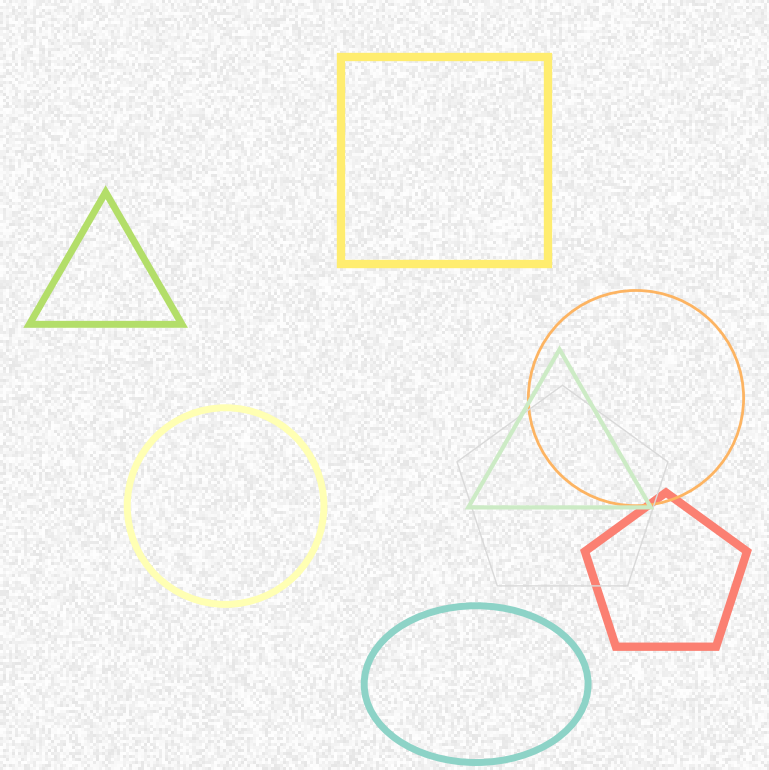[{"shape": "oval", "thickness": 2.5, "radius": 0.73, "center": [0.618, 0.112]}, {"shape": "circle", "thickness": 2.5, "radius": 0.64, "center": [0.293, 0.343]}, {"shape": "pentagon", "thickness": 3, "radius": 0.55, "center": [0.865, 0.25]}, {"shape": "circle", "thickness": 1, "radius": 0.7, "center": [0.826, 0.483]}, {"shape": "triangle", "thickness": 2.5, "radius": 0.57, "center": [0.137, 0.636]}, {"shape": "pentagon", "thickness": 0.5, "radius": 0.72, "center": [0.73, 0.356]}, {"shape": "triangle", "thickness": 1.5, "radius": 0.68, "center": [0.727, 0.409]}, {"shape": "square", "thickness": 3, "radius": 0.67, "center": [0.577, 0.792]}]